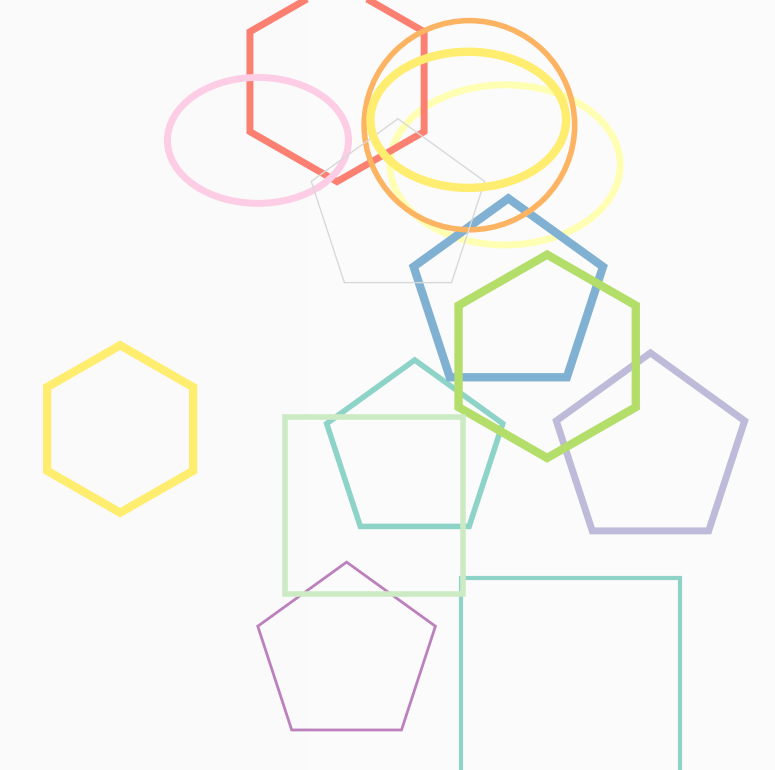[{"shape": "pentagon", "thickness": 2, "radius": 0.6, "center": [0.535, 0.413]}, {"shape": "square", "thickness": 1.5, "radius": 0.71, "center": [0.736, 0.108]}, {"shape": "oval", "thickness": 2.5, "radius": 0.74, "center": [0.652, 0.786]}, {"shape": "pentagon", "thickness": 2.5, "radius": 0.64, "center": [0.839, 0.414]}, {"shape": "hexagon", "thickness": 2.5, "radius": 0.65, "center": [0.435, 0.894]}, {"shape": "pentagon", "thickness": 3, "radius": 0.64, "center": [0.656, 0.614]}, {"shape": "circle", "thickness": 2, "radius": 0.68, "center": [0.606, 0.837]}, {"shape": "hexagon", "thickness": 3, "radius": 0.66, "center": [0.706, 0.537]}, {"shape": "oval", "thickness": 2.5, "radius": 0.58, "center": [0.333, 0.818]}, {"shape": "pentagon", "thickness": 0.5, "radius": 0.59, "center": [0.513, 0.728]}, {"shape": "pentagon", "thickness": 1, "radius": 0.6, "center": [0.447, 0.149]}, {"shape": "square", "thickness": 2, "radius": 0.58, "center": [0.483, 0.344]}, {"shape": "oval", "thickness": 3, "radius": 0.63, "center": [0.604, 0.844]}, {"shape": "hexagon", "thickness": 3, "radius": 0.54, "center": [0.155, 0.443]}]